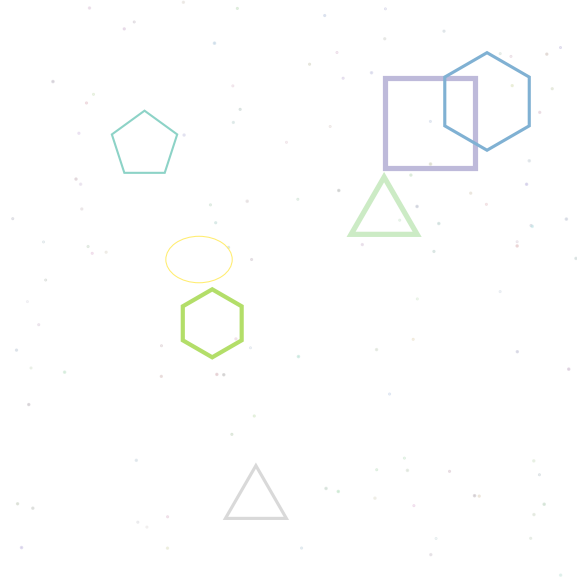[{"shape": "pentagon", "thickness": 1, "radius": 0.3, "center": [0.25, 0.748]}, {"shape": "square", "thickness": 2.5, "radius": 0.39, "center": [0.744, 0.786]}, {"shape": "hexagon", "thickness": 1.5, "radius": 0.42, "center": [0.843, 0.823]}, {"shape": "hexagon", "thickness": 2, "radius": 0.29, "center": [0.368, 0.439]}, {"shape": "triangle", "thickness": 1.5, "radius": 0.3, "center": [0.443, 0.132]}, {"shape": "triangle", "thickness": 2.5, "radius": 0.33, "center": [0.665, 0.626]}, {"shape": "oval", "thickness": 0.5, "radius": 0.29, "center": [0.345, 0.55]}]